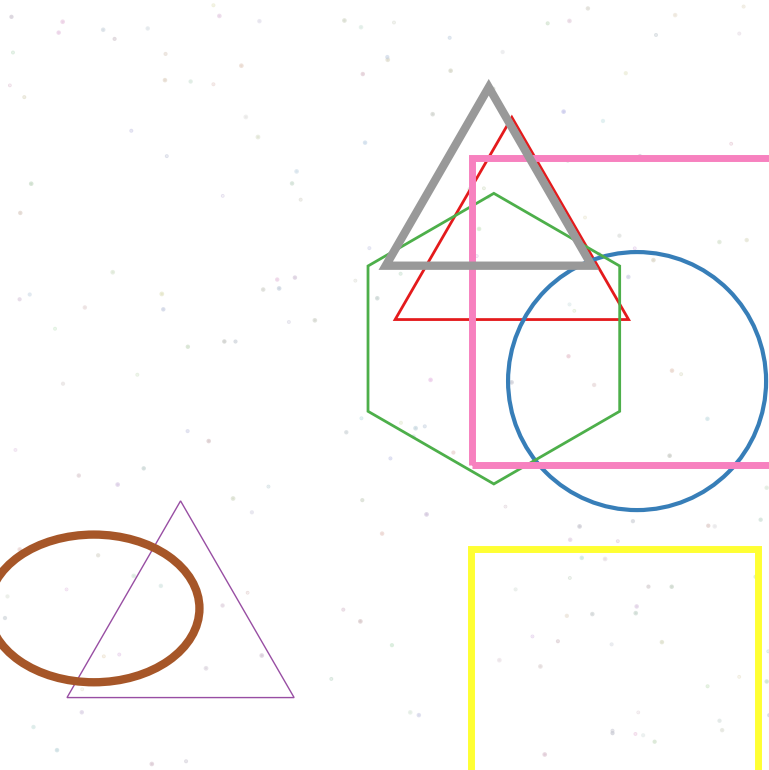[{"shape": "triangle", "thickness": 1, "radius": 0.88, "center": [0.665, 0.673]}, {"shape": "circle", "thickness": 1.5, "radius": 0.84, "center": [0.827, 0.505]}, {"shape": "hexagon", "thickness": 1, "radius": 0.94, "center": [0.641, 0.56]}, {"shape": "triangle", "thickness": 0.5, "radius": 0.85, "center": [0.234, 0.179]}, {"shape": "square", "thickness": 2.5, "radius": 0.93, "center": [0.798, 0.101]}, {"shape": "oval", "thickness": 3, "radius": 0.69, "center": [0.122, 0.21]}, {"shape": "square", "thickness": 2.5, "radius": 1.0, "center": [0.813, 0.595]}, {"shape": "triangle", "thickness": 3, "radius": 0.77, "center": [0.635, 0.732]}]